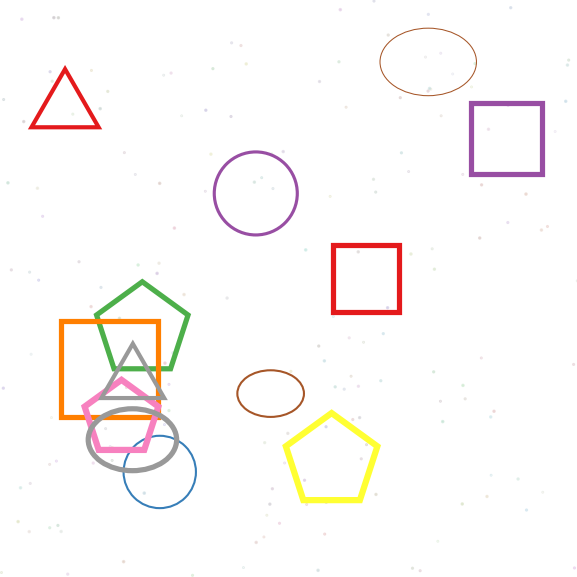[{"shape": "triangle", "thickness": 2, "radius": 0.34, "center": [0.113, 0.812]}, {"shape": "square", "thickness": 2.5, "radius": 0.29, "center": [0.634, 0.517]}, {"shape": "circle", "thickness": 1, "radius": 0.31, "center": [0.277, 0.182]}, {"shape": "pentagon", "thickness": 2.5, "radius": 0.42, "center": [0.246, 0.428]}, {"shape": "square", "thickness": 2.5, "radius": 0.31, "center": [0.877, 0.759]}, {"shape": "circle", "thickness": 1.5, "radius": 0.36, "center": [0.443, 0.664]}, {"shape": "square", "thickness": 2.5, "radius": 0.42, "center": [0.189, 0.36]}, {"shape": "pentagon", "thickness": 3, "radius": 0.42, "center": [0.574, 0.201]}, {"shape": "oval", "thickness": 0.5, "radius": 0.42, "center": [0.742, 0.892]}, {"shape": "oval", "thickness": 1, "radius": 0.29, "center": [0.469, 0.318]}, {"shape": "pentagon", "thickness": 3, "radius": 0.34, "center": [0.21, 0.274]}, {"shape": "oval", "thickness": 2.5, "radius": 0.38, "center": [0.229, 0.238]}, {"shape": "triangle", "thickness": 2, "radius": 0.31, "center": [0.23, 0.341]}]